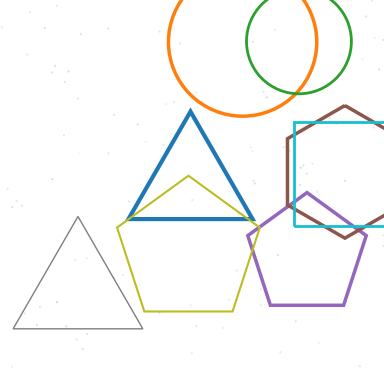[{"shape": "triangle", "thickness": 3, "radius": 0.93, "center": [0.495, 0.524]}, {"shape": "circle", "thickness": 2.5, "radius": 0.96, "center": [0.63, 0.891]}, {"shape": "circle", "thickness": 2, "radius": 0.68, "center": [0.777, 0.893]}, {"shape": "pentagon", "thickness": 2.5, "radius": 0.81, "center": [0.797, 0.338]}, {"shape": "hexagon", "thickness": 2.5, "radius": 0.86, "center": [0.896, 0.554]}, {"shape": "triangle", "thickness": 1, "radius": 0.97, "center": [0.203, 0.243]}, {"shape": "pentagon", "thickness": 1.5, "radius": 0.97, "center": [0.489, 0.349]}, {"shape": "square", "thickness": 2, "radius": 0.68, "center": [0.899, 0.549]}]